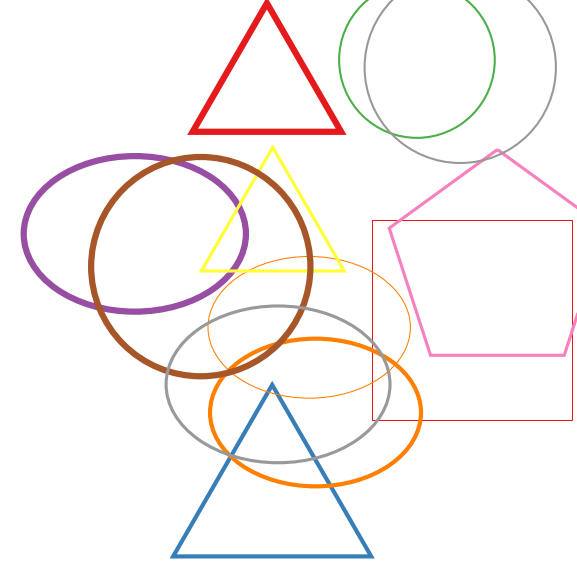[{"shape": "triangle", "thickness": 3, "radius": 0.74, "center": [0.462, 0.845]}, {"shape": "square", "thickness": 0.5, "radius": 0.87, "center": [0.817, 0.446]}, {"shape": "triangle", "thickness": 2, "radius": 0.99, "center": [0.471, 0.135]}, {"shape": "circle", "thickness": 1, "radius": 0.67, "center": [0.722, 0.895]}, {"shape": "oval", "thickness": 3, "radius": 0.96, "center": [0.233, 0.594]}, {"shape": "oval", "thickness": 0.5, "radius": 0.88, "center": [0.535, 0.432]}, {"shape": "oval", "thickness": 2, "radius": 0.91, "center": [0.546, 0.285]}, {"shape": "triangle", "thickness": 1.5, "radius": 0.71, "center": [0.472, 0.601]}, {"shape": "circle", "thickness": 3, "radius": 0.95, "center": [0.348, 0.537]}, {"shape": "pentagon", "thickness": 1.5, "radius": 0.98, "center": [0.861, 0.543]}, {"shape": "oval", "thickness": 1.5, "radius": 0.97, "center": [0.481, 0.334]}, {"shape": "circle", "thickness": 1, "radius": 0.83, "center": [0.797, 0.883]}]